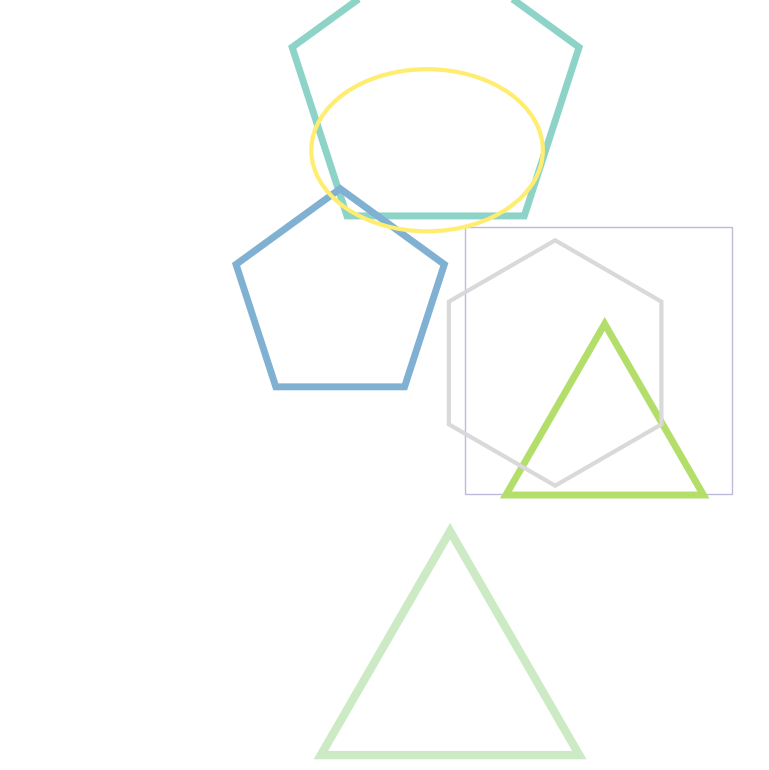[{"shape": "pentagon", "thickness": 2.5, "radius": 0.98, "center": [0.566, 0.878]}, {"shape": "square", "thickness": 0.5, "radius": 0.87, "center": [0.778, 0.532]}, {"shape": "pentagon", "thickness": 2.5, "radius": 0.71, "center": [0.442, 0.613]}, {"shape": "triangle", "thickness": 2.5, "radius": 0.74, "center": [0.785, 0.431]}, {"shape": "hexagon", "thickness": 1.5, "radius": 0.8, "center": [0.721, 0.529]}, {"shape": "triangle", "thickness": 3, "radius": 0.97, "center": [0.585, 0.116]}, {"shape": "oval", "thickness": 1.5, "radius": 0.75, "center": [0.555, 0.805]}]